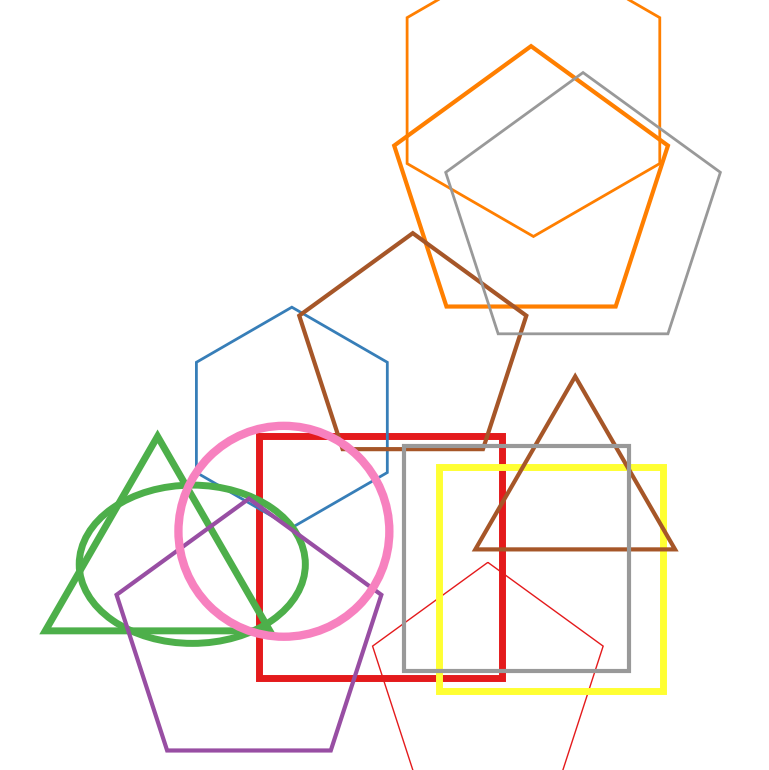[{"shape": "square", "thickness": 2.5, "radius": 0.79, "center": [0.494, 0.277]}, {"shape": "pentagon", "thickness": 0.5, "radius": 0.79, "center": [0.634, 0.112]}, {"shape": "hexagon", "thickness": 1, "radius": 0.72, "center": [0.379, 0.458]}, {"shape": "triangle", "thickness": 2.5, "radius": 0.84, "center": [0.205, 0.265]}, {"shape": "oval", "thickness": 2.5, "radius": 0.73, "center": [0.25, 0.267]}, {"shape": "pentagon", "thickness": 1.5, "radius": 0.9, "center": [0.323, 0.172]}, {"shape": "pentagon", "thickness": 1.5, "radius": 0.93, "center": [0.69, 0.753]}, {"shape": "hexagon", "thickness": 1, "radius": 0.95, "center": [0.693, 0.882]}, {"shape": "square", "thickness": 2.5, "radius": 0.73, "center": [0.715, 0.248]}, {"shape": "pentagon", "thickness": 1.5, "radius": 0.78, "center": [0.536, 0.542]}, {"shape": "triangle", "thickness": 1.5, "radius": 0.75, "center": [0.747, 0.361]}, {"shape": "circle", "thickness": 3, "radius": 0.68, "center": [0.369, 0.31]}, {"shape": "square", "thickness": 1.5, "radius": 0.73, "center": [0.671, 0.275]}, {"shape": "pentagon", "thickness": 1, "radius": 0.94, "center": [0.757, 0.718]}]